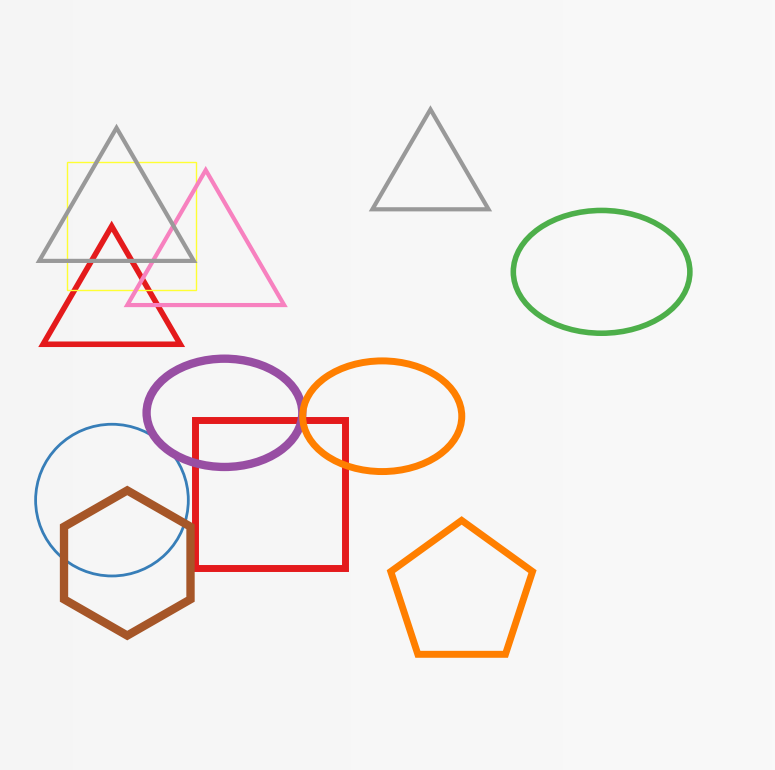[{"shape": "triangle", "thickness": 2, "radius": 0.51, "center": [0.144, 0.604]}, {"shape": "square", "thickness": 2.5, "radius": 0.48, "center": [0.348, 0.358]}, {"shape": "circle", "thickness": 1, "radius": 0.49, "center": [0.144, 0.35]}, {"shape": "oval", "thickness": 2, "radius": 0.57, "center": [0.776, 0.647]}, {"shape": "oval", "thickness": 3, "radius": 0.5, "center": [0.29, 0.464]}, {"shape": "oval", "thickness": 2.5, "radius": 0.51, "center": [0.493, 0.459]}, {"shape": "pentagon", "thickness": 2.5, "radius": 0.48, "center": [0.596, 0.228]}, {"shape": "square", "thickness": 0.5, "radius": 0.42, "center": [0.17, 0.706]}, {"shape": "hexagon", "thickness": 3, "radius": 0.47, "center": [0.164, 0.269]}, {"shape": "triangle", "thickness": 1.5, "radius": 0.58, "center": [0.265, 0.662]}, {"shape": "triangle", "thickness": 1.5, "radius": 0.58, "center": [0.15, 0.719]}, {"shape": "triangle", "thickness": 1.5, "radius": 0.43, "center": [0.555, 0.771]}]